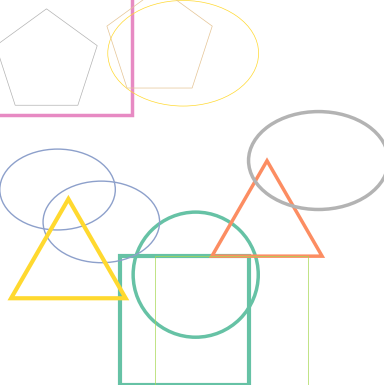[{"shape": "circle", "thickness": 2.5, "radius": 0.81, "center": [0.508, 0.287]}, {"shape": "square", "thickness": 3, "radius": 0.84, "center": [0.48, 0.168]}, {"shape": "triangle", "thickness": 2.5, "radius": 0.83, "center": [0.694, 0.417]}, {"shape": "oval", "thickness": 1, "radius": 0.76, "center": [0.263, 0.424]}, {"shape": "oval", "thickness": 1, "radius": 0.75, "center": [0.149, 0.508]}, {"shape": "square", "thickness": 2.5, "radius": 0.96, "center": [0.15, 0.893]}, {"shape": "square", "thickness": 0.5, "radius": 1.0, "center": [0.601, 0.136]}, {"shape": "triangle", "thickness": 3, "radius": 0.86, "center": [0.178, 0.311]}, {"shape": "oval", "thickness": 0.5, "radius": 0.98, "center": [0.476, 0.862]}, {"shape": "pentagon", "thickness": 0.5, "radius": 0.72, "center": [0.414, 0.888]}, {"shape": "pentagon", "thickness": 0.5, "radius": 0.69, "center": [0.121, 0.839]}, {"shape": "oval", "thickness": 2.5, "radius": 0.91, "center": [0.827, 0.583]}]